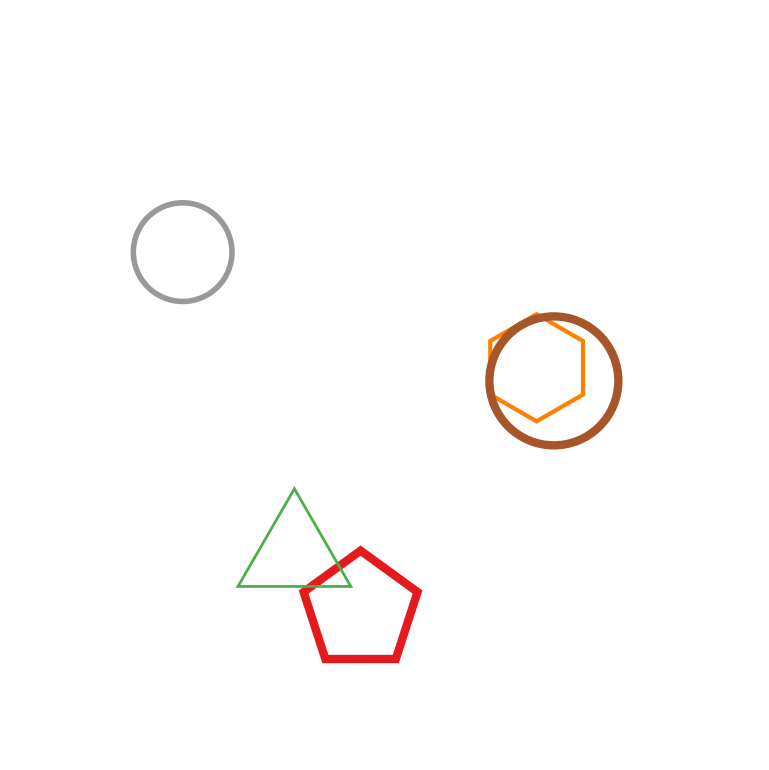[{"shape": "pentagon", "thickness": 3, "radius": 0.39, "center": [0.468, 0.207]}, {"shape": "triangle", "thickness": 1, "radius": 0.42, "center": [0.382, 0.281]}, {"shape": "hexagon", "thickness": 1.5, "radius": 0.35, "center": [0.697, 0.522]}, {"shape": "circle", "thickness": 3, "radius": 0.42, "center": [0.719, 0.505]}, {"shape": "circle", "thickness": 2, "radius": 0.32, "center": [0.237, 0.673]}]